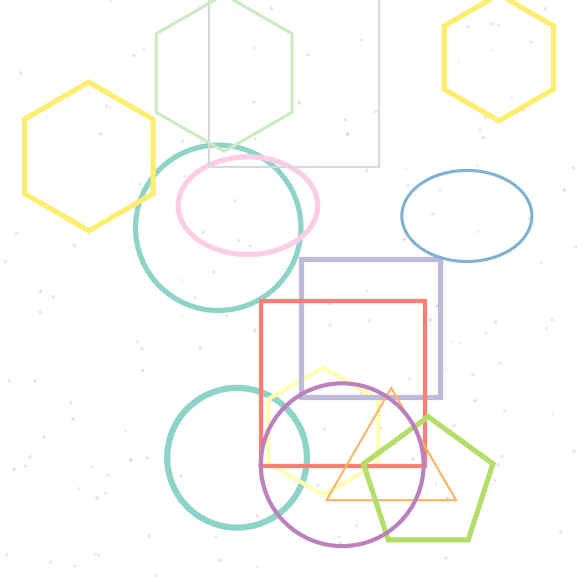[{"shape": "circle", "thickness": 2.5, "radius": 0.72, "center": [0.378, 0.605]}, {"shape": "circle", "thickness": 3, "radius": 0.6, "center": [0.41, 0.207]}, {"shape": "hexagon", "thickness": 2, "radius": 0.55, "center": [0.56, 0.252]}, {"shape": "square", "thickness": 2.5, "radius": 0.6, "center": [0.641, 0.431]}, {"shape": "square", "thickness": 2, "radius": 0.71, "center": [0.594, 0.335]}, {"shape": "oval", "thickness": 1.5, "radius": 0.56, "center": [0.808, 0.625]}, {"shape": "triangle", "thickness": 1, "radius": 0.65, "center": [0.677, 0.198]}, {"shape": "pentagon", "thickness": 2.5, "radius": 0.59, "center": [0.742, 0.16]}, {"shape": "oval", "thickness": 2.5, "radius": 0.6, "center": [0.429, 0.643]}, {"shape": "square", "thickness": 1, "radius": 0.73, "center": [0.509, 0.857]}, {"shape": "circle", "thickness": 2, "radius": 0.7, "center": [0.593, 0.194]}, {"shape": "hexagon", "thickness": 1.5, "radius": 0.68, "center": [0.388, 0.873]}, {"shape": "hexagon", "thickness": 2.5, "radius": 0.64, "center": [0.154, 0.728]}, {"shape": "hexagon", "thickness": 2.5, "radius": 0.55, "center": [0.864, 0.899]}]